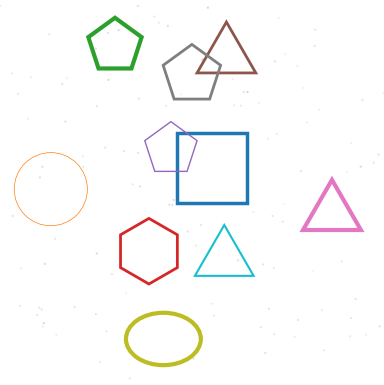[{"shape": "square", "thickness": 2.5, "radius": 0.46, "center": [0.551, 0.563]}, {"shape": "circle", "thickness": 0.5, "radius": 0.47, "center": [0.132, 0.509]}, {"shape": "pentagon", "thickness": 3, "radius": 0.36, "center": [0.299, 0.881]}, {"shape": "hexagon", "thickness": 2, "radius": 0.43, "center": [0.387, 0.348]}, {"shape": "pentagon", "thickness": 1, "radius": 0.36, "center": [0.444, 0.613]}, {"shape": "triangle", "thickness": 2, "radius": 0.44, "center": [0.588, 0.855]}, {"shape": "triangle", "thickness": 3, "radius": 0.43, "center": [0.862, 0.446]}, {"shape": "pentagon", "thickness": 2, "radius": 0.39, "center": [0.498, 0.806]}, {"shape": "oval", "thickness": 3, "radius": 0.49, "center": [0.424, 0.12]}, {"shape": "triangle", "thickness": 1.5, "radius": 0.44, "center": [0.583, 0.328]}]